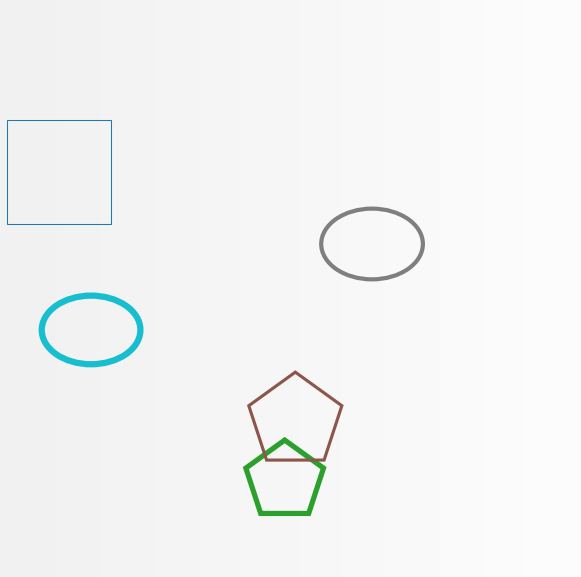[{"shape": "square", "thickness": 0.5, "radius": 0.45, "center": [0.102, 0.702]}, {"shape": "pentagon", "thickness": 2.5, "radius": 0.35, "center": [0.49, 0.167]}, {"shape": "pentagon", "thickness": 1.5, "radius": 0.42, "center": [0.508, 0.271]}, {"shape": "oval", "thickness": 2, "radius": 0.44, "center": [0.64, 0.577]}, {"shape": "oval", "thickness": 3, "radius": 0.42, "center": [0.157, 0.428]}]